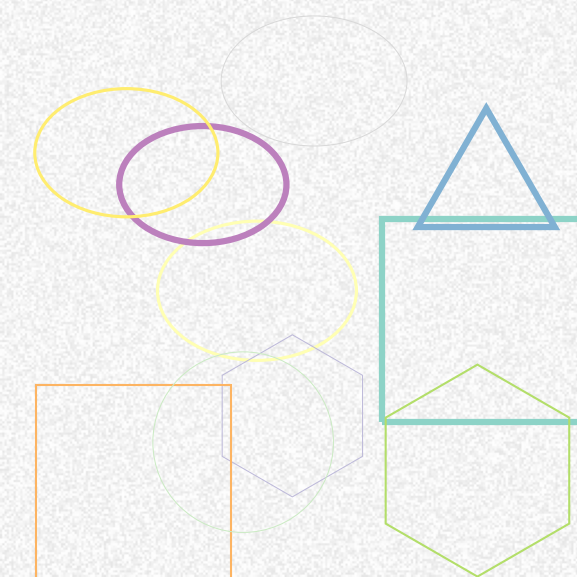[{"shape": "square", "thickness": 3, "radius": 0.88, "center": [0.838, 0.444]}, {"shape": "oval", "thickness": 1.5, "radius": 0.86, "center": [0.445, 0.496]}, {"shape": "hexagon", "thickness": 0.5, "radius": 0.7, "center": [0.506, 0.279]}, {"shape": "triangle", "thickness": 3, "radius": 0.69, "center": [0.842, 0.675]}, {"shape": "square", "thickness": 1, "radius": 0.84, "center": [0.232, 0.163]}, {"shape": "hexagon", "thickness": 1, "radius": 0.92, "center": [0.827, 0.184]}, {"shape": "oval", "thickness": 0.5, "radius": 0.8, "center": [0.544, 0.859]}, {"shape": "oval", "thickness": 3, "radius": 0.72, "center": [0.351, 0.68]}, {"shape": "circle", "thickness": 0.5, "radius": 0.78, "center": [0.421, 0.234]}, {"shape": "oval", "thickness": 1.5, "radius": 0.79, "center": [0.219, 0.735]}]